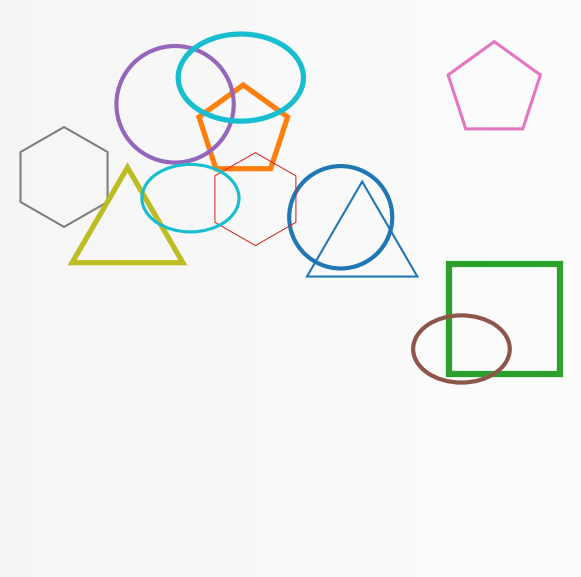[{"shape": "circle", "thickness": 2, "radius": 0.44, "center": [0.586, 0.623]}, {"shape": "triangle", "thickness": 1, "radius": 0.55, "center": [0.623, 0.575]}, {"shape": "pentagon", "thickness": 2.5, "radius": 0.4, "center": [0.419, 0.772]}, {"shape": "square", "thickness": 3, "radius": 0.48, "center": [0.868, 0.447]}, {"shape": "hexagon", "thickness": 0.5, "radius": 0.4, "center": [0.439, 0.654]}, {"shape": "circle", "thickness": 2, "radius": 0.5, "center": [0.301, 0.819]}, {"shape": "oval", "thickness": 2, "radius": 0.42, "center": [0.794, 0.395]}, {"shape": "pentagon", "thickness": 1.5, "radius": 0.42, "center": [0.85, 0.844]}, {"shape": "hexagon", "thickness": 1, "radius": 0.43, "center": [0.11, 0.693]}, {"shape": "triangle", "thickness": 2.5, "radius": 0.55, "center": [0.219, 0.599]}, {"shape": "oval", "thickness": 1.5, "radius": 0.42, "center": [0.328, 0.656]}, {"shape": "oval", "thickness": 2.5, "radius": 0.54, "center": [0.414, 0.865]}]